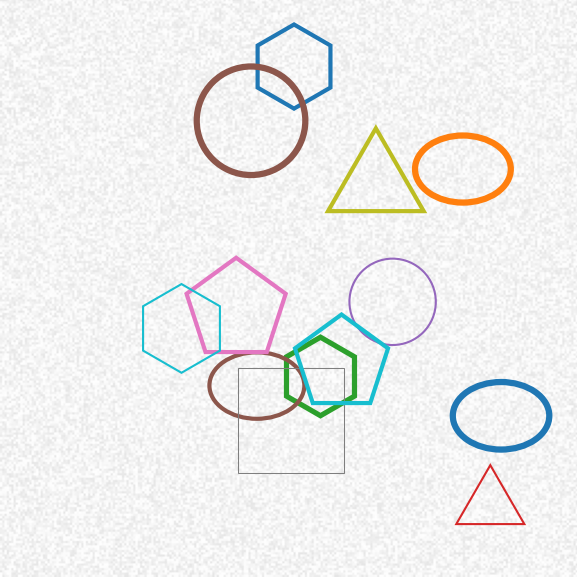[{"shape": "oval", "thickness": 3, "radius": 0.42, "center": [0.868, 0.279]}, {"shape": "hexagon", "thickness": 2, "radius": 0.36, "center": [0.509, 0.884]}, {"shape": "oval", "thickness": 3, "radius": 0.41, "center": [0.802, 0.706]}, {"shape": "hexagon", "thickness": 2.5, "radius": 0.34, "center": [0.555, 0.347]}, {"shape": "triangle", "thickness": 1, "radius": 0.34, "center": [0.849, 0.126]}, {"shape": "circle", "thickness": 1, "radius": 0.37, "center": [0.68, 0.476]}, {"shape": "circle", "thickness": 3, "radius": 0.47, "center": [0.435, 0.79]}, {"shape": "oval", "thickness": 2, "radius": 0.41, "center": [0.445, 0.331]}, {"shape": "pentagon", "thickness": 2, "radius": 0.45, "center": [0.409, 0.463]}, {"shape": "square", "thickness": 0.5, "radius": 0.46, "center": [0.504, 0.271]}, {"shape": "triangle", "thickness": 2, "radius": 0.48, "center": [0.651, 0.681]}, {"shape": "pentagon", "thickness": 2, "radius": 0.42, "center": [0.591, 0.37]}, {"shape": "hexagon", "thickness": 1, "radius": 0.38, "center": [0.314, 0.43]}]